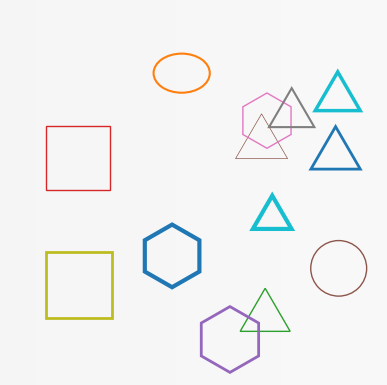[{"shape": "triangle", "thickness": 2, "radius": 0.37, "center": [0.866, 0.598]}, {"shape": "hexagon", "thickness": 3, "radius": 0.41, "center": [0.444, 0.335]}, {"shape": "oval", "thickness": 1.5, "radius": 0.36, "center": [0.469, 0.81]}, {"shape": "triangle", "thickness": 1, "radius": 0.37, "center": [0.684, 0.177]}, {"shape": "square", "thickness": 1, "radius": 0.41, "center": [0.202, 0.589]}, {"shape": "hexagon", "thickness": 2, "radius": 0.43, "center": [0.593, 0.118]}, {"shape": "circle", "thickness": 1, "radius": 0.36, "center": [0.874, 0.303]}, {"shape": "triangle", "thickness": 0.5, "radius": 0.39, "center": [0.675, 0.627]}, {"shape": "hexagon", "thickness": 1, "radius": 0.36, "center": [0.689, 0.687]}, {"shape": "triangle", "thickness": 1.5, "radius": 0.34, "center": [0.753, 0.704]}, {"shape": "square", "thickness": 2, "radius": 0.43, "center": [0.204, 0.26]}, {"shape": "triangle", "thickness": 3, "radius": 0.29, "center": [0.703, 0.434]}, {"shape": "triangle", "thickness": 2.5, "radius": 0.34, "center": [0.872, 0.746]}]